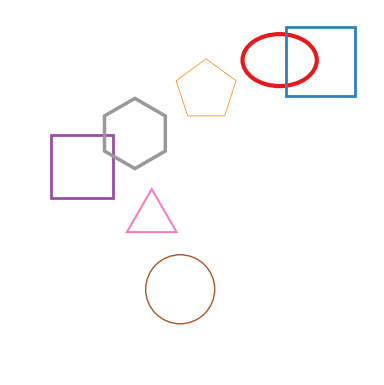[{"shape": "oval", "thickness": 3, "radius": 0.48, "center": [0.726, 0.844]}, {"shape": "square", "thickness": 2, "radius": 0.45, "center": [0.832, 0.84]}, {"shape": "square", "thickness": 2, "radius": 0.41, "center": [0.213, 0.567]}, {"shape": "pentagon", "thickness": 0.5, "radius": 0.41, "center": [0.535, 0.765]}, {"shape": "circle", "thickness": 1, "radius": 0.45, "center": [0.468, 0.249]}, {"shape": "triangle", "thickness": 1.5, "radius": 0.37, "center": [0.394, 0.434]}, {"shape": "hexagon", "thickness": 2.5, "radius": 0.46, "center": [0.35, 0.653]}]